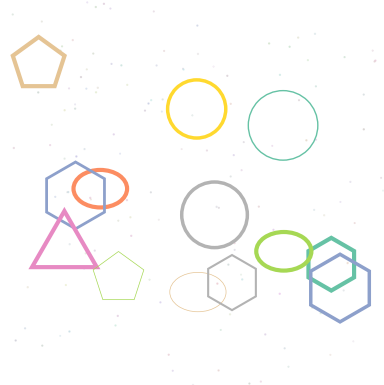[{"shape": "hexagon", "thickness": 3, "radius": 0.34, "center": [0.86, 0.314]}, {"shape": "circle", "thickness": 1, "radius": 0.45, "center": [0.735, 0.674]}, {"shape": "oval", "thickness": 3, "radius": 0.35, "center": [0.261, 0.51]}, {"shape": "hexagon", "thickness": 2.5, "radius": 0.44, "center": [0.883, 0.252]}, {"shape": "hexagon", "thickness": 2, "radius": 0.43, "center": [0.196, 0.492]}, {"shape": "triangle", "thickness": 3, "radius": 0.49, "center": [0.167, 0.355]}, {"shape": "oval", "thickness": 3, "radius": 0.36, "center": [0.737, 0.347]}, {"shape": "pentagon", "thickness": 0.5, "radius": 0.35, "center": [0.308, 0.278]}, {"shape": "circle", "thickness": 2.5, "radius": 0.38, "center": [0.511, 0.717]}, {"shape": "oval", "thickness": 0.5, "radius": 0.37, "center": [0.514, 0.241]}, {"shape": "pentagon", "thickness": 3, "radius": 0.35, "center": [0.1, 0.833]}, {"shape": "hexagon", "thickness": 1.5, "radius": 0.36, "center": [0.603, 0.266]}, {"shape": "circle", "thickness": 2.5, "radius": 0.43, "center": [0.557, 0.442]}]